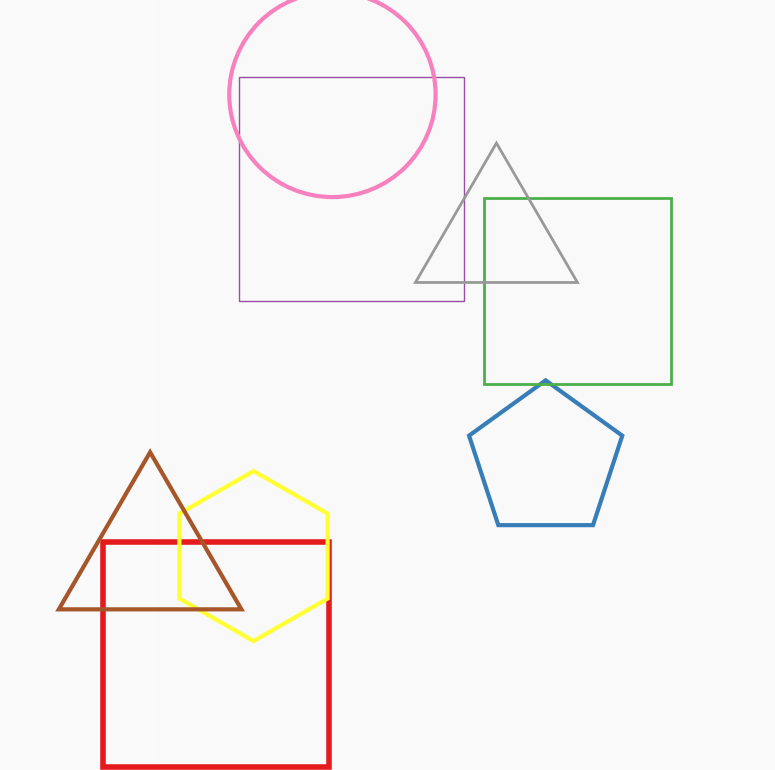[{"shape": "square", "thickness": 2, "radius": 0.73, "center": [0.279, 0.15]}, {"shape": "pentagon", "thickness": 1.5, "radius": 0.52, "center": [0.704, 0.402]}, {"shape": "square", "thickness": 1, "radius": 0.6, "center": [0.745, 0.622]}, {"shape": "square", "thickness": 0.5, "radius": 0.73, "center": [0.454, 0.754]}, {"shape": "hexagon", "thickness": 1.5, "radius": 0.55, "center": [0.327, 0.278]}, {"shape": "triangle", "thickness": 1.5, "radius": 0.68, "center": [0.194, 0.277]}, {"shape": "circle", "thickness": 1.5, "radius": 0.67, "center": [0.429, 0.877]}, {"shape": "triangle", "thickness": 1, "radius": 0.6, "center": [0.641, 0.693]}]